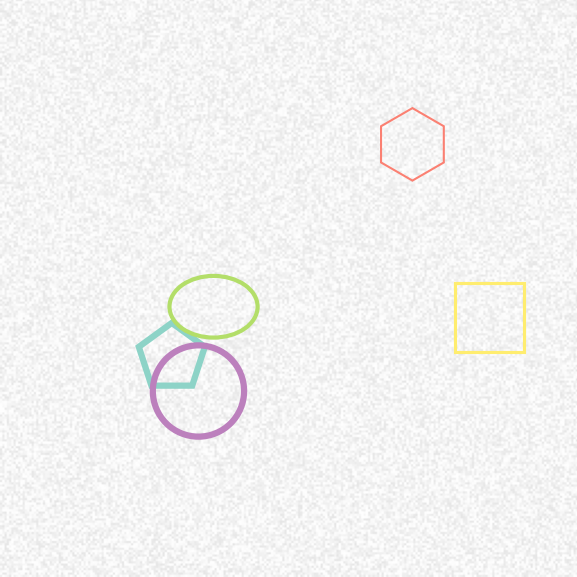[{"shape": "pentagon", "thickness": 3, "radius": 0.3, "center": [0.298, 0.38]}, {"shape": "hexagon", "thickness": 1, "radius": 0.31, "center": [0.714, 0.749]}, {"shape": "oval", "thickness": 2, "radius": 0.38, "center": [0.37, 0.468]}, {"shape": "circle", "thickness": 3, "radius": 0.4, "center": [0.344, 0.322]}, {"shape": "square", "thickness": 1.5, "radius": 0.3, "center": [0.848, 0.45]}]